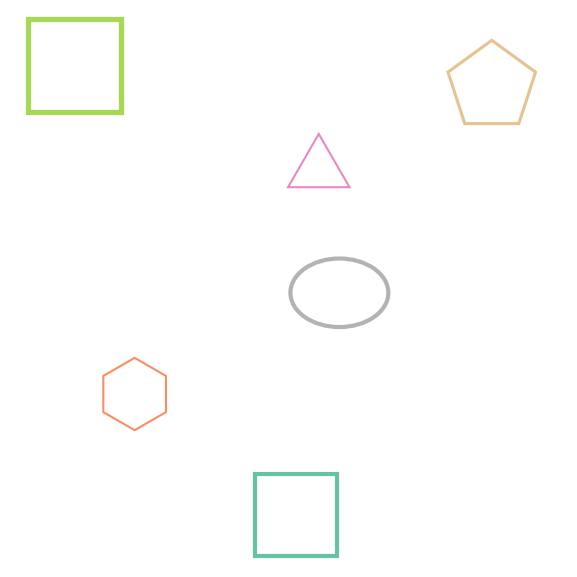[{"shape": "square", "thickness": 2, "radius": 0.36, "center": [0.513, 0.108]}, {"shape": "hexagon", "thickness": 1, "radius": 0.31, "center": [0.233, 0.317]}, {"shape": "triangle", "thickness": 1, "radius": 0.31, "center": [0.552, 0.706]}, {"shape": "square", "thickness": 2.5, "radius": 0.4, "center": [0.13, 0.886]}, {"shape": "pentagon", "thickness": 1.5, "radius": 0.4, "center": [0.852, 0.85]}, {"shape": "oval", "thickness": 2, "radius": 0.42, "center": [0.588, 0.492]}]